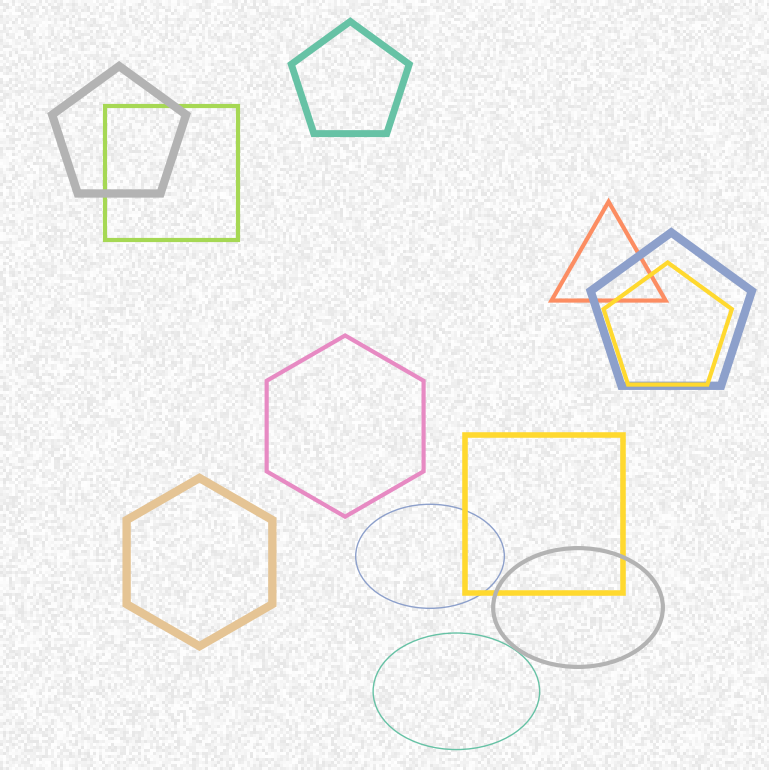[{"shape": "oval", "thickness": 0.5, "radius": 0.54, "center": [0.593, 0.102]}, {"shape": "pentagon", "thickness": 2.5, "radius": 0.4, "center": [0.455, 0.892]}, {"shape": "triangle", "thickness": 1.5, "radius": 0.43, "center": [0.79, 0.652]}, {"shape": "pentagon", "thickness": 3, "radius": 0.55, "center": [0.872, 0.588]}, {"shape": "oval", "thickness": 0.5, "radius": 0.48, "center": [0.558, 0.278]}, {"shape": "hexagon", "thickness": 1.5, "radius": 0.59, "center": [0.448, 0.447]}, {"shape": "square", "thickness": 1.5, "radius": 0.43, "center": [0.223, 0.775]}, {"shape": "pentagon", "thickness": 1.5, "radius": 0.44, "center": [0.867, 0.571]}, {"shape": "square", "thickness": 2, "radius": 0.51, "center": [0.706, 0.333]}, {"shape": "hexagon", "thickness": 3, "radius": 0.55, "center": [0.259, 0.27]}, {"shape": "oval", "thickness": 1.5, "radius": 0.55, "center": [0.751, 0.211]}, {"shape": "pentagon", "thickness": 3, "radius": 0.46, "center": [0.155, 0.823]}]